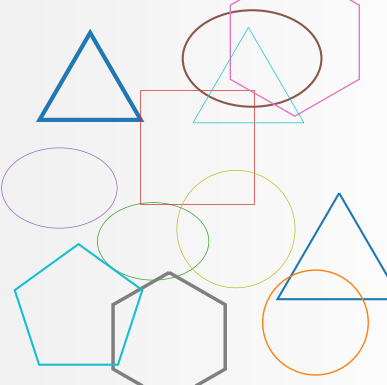[{"shape": "triangle", "thickness": 1.5, "radius": 0.92, "center": [0.875, 0.315]}, {"shape": "triangle", "thickness": 3, "radius": 0.75, "center": [0.233, 0.764]}, {"shape": "circle", "thickness": 1, "radius": 0.68, "center": [0.814, 0.162]}, {"shape": "oval", "thickness": 0.5, "radius": 0.72, "center": [0.395, 0.373]}, {"shape": "square", "thickness": 0.5, "radius": 0.74, "center": [0.507, 0.618]}, {"shape": "oval", "thickness": 0.5, "radius": 0.75, "center": [0.153, 0.512]}, {"shape": "oval", "thickness": 1.5, "radius": 0.9, "center": [0.651, 0.848]}, {"shape": "hexagon", "thickness": 1, "radius": 0.96, "center": [0.761, 0.89]}, {"shape": "hexagon", "thickness": 2.5, "radius": 0.84, "center": [0.437, 0.125]}, {"shape": "circle", "thickness": 0.5, "radius": 0.76, "center": [0.609, 0.405]}, {"shape": "pentagon", "thickness": 1.5, "radius": 0.87, "center": [0.203, 0.193]}, {"shape": "triangle", "thickness": 0.5, "radius": 0.83, "center": [0.641, 0.764]}]